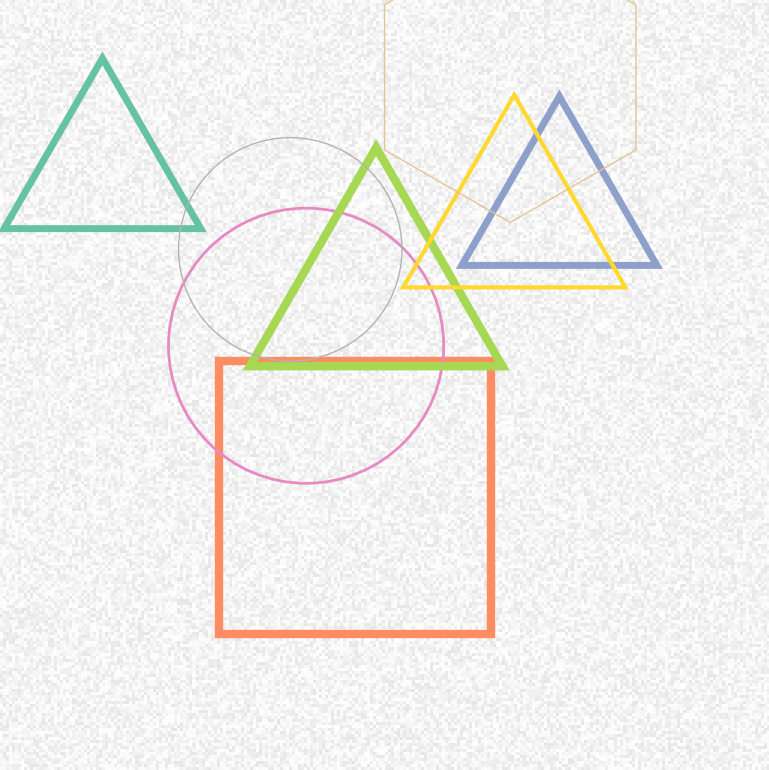[{"shape": "triangle", "thickness": 2.5, "radius": 0.74, "center": [0.133, 0.777]}, {"shape": "square", "thickness": 3, "radius": 0.88, "center": [0.461, 0.354]}, {"shape": "triangle", "thickness": 2.5, "radius": 0.73, "center": [0.726, 0.728]}, {"shape": "circle", "thickness": 1, "radius": 0.89, "center": [0.398, 0.551]}, {"shape": "triangle", "thickness": 3, "radius": 0.95, "center": [0.488, 0.619]}, {"shape": "triangle", "thickness": 1.5, "radius": 0.83, "center": [0.668, 0.71]}, {"shape": "hexagon", "thickness": 0.5, "radius": 0.94, "center": [0.663, 0.9]}, {"shape": "circle", "thickness": 0.5, "radius": 0.73, "center": [0.377, 0.676]}]